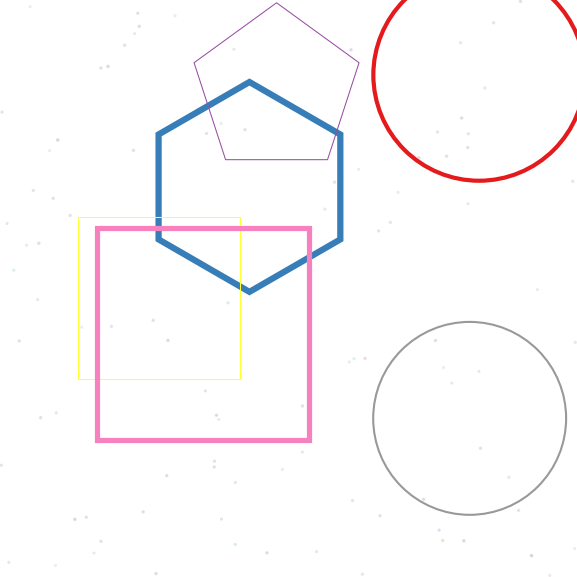[{"shape": "circle", "thickness": 2, "radius": 0.92, "center": [0.83, 0.869]}, {"shape": "hexagon", "thickness": 3, "radius": 0.91, "center": [0.432, 0.675]}, {"shape": "pentagon", "thickness": 0.5, "radius": 0.75, "center": [0.479, 0.844]}, {"shape": "square", "thickness": 0.5, "radius": 0.7, "center": [0.275, 0.483]}, {"shape": "square", "thickness": 2.5, "radius": 0.92, "center": [0.351, 0.421]}, {"shape": "circle", "thickness": 1, "radius": 0.84, "center": [0.813, 0.275]}]